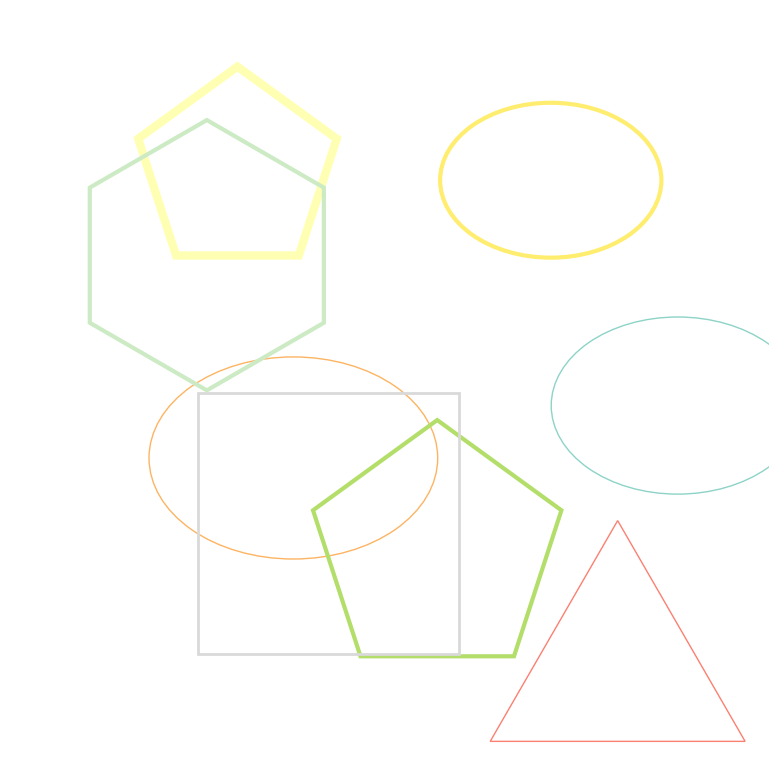[{"shape": "oval", "thickness": 0.5, "radius": 0.82, "center": [0.88, 0.473]}, {"shape": "pentagon", "thickness": 3, "radius": 0.68, "center": [0.308, 0.778]}, {"shape": "triangle", "thickness": 0.5, "radius": 0.96, "center": [0.802, 0.133]}, {"shape": "oval", "thickness": 0.5, "radius": 0.94, "center": [0.381, 0.405]}, {"shape": "pentagon", "thickness": 1.5, "radius": 0.85, "center": [0.568, 0.285]}, {"shape": "square", "thickness": 1, "radius": 0.85, "center": [0.427, 0.32]}, {"shape": "hexagon", "thickness": 1.5, "radius": 0.88, "center": [0.269, 0.669]}, {"shape": "oval", "thickness": 1.5, "radius": 0.72, "center": [0.715, 0.766]}]